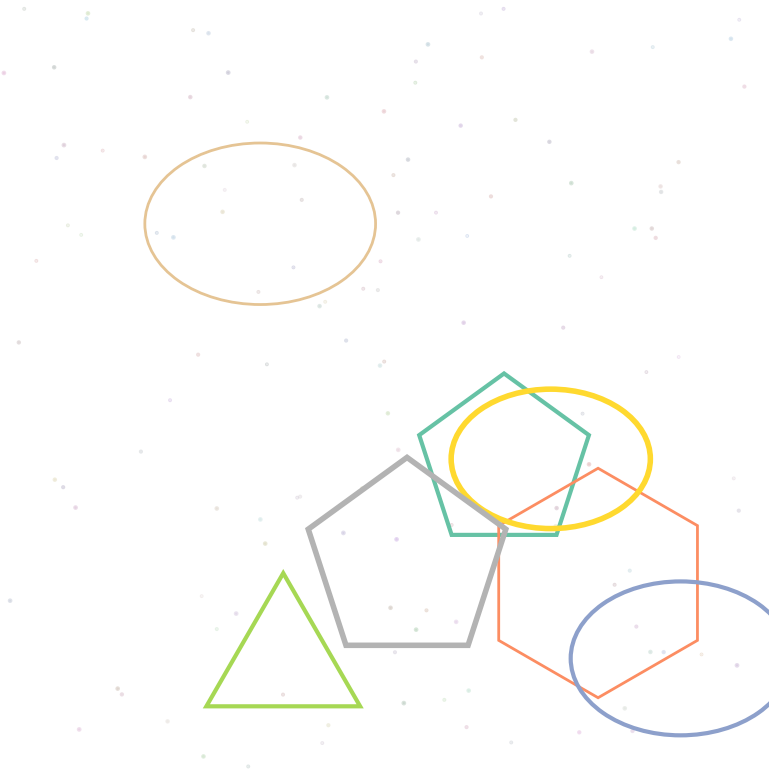[{"shape": "pentagon", "thickness": 1.5, "radius": 0.58, "center": [0.655, 0.399]}, {"shape": "hexagon", "thickness": 1, "radius": 0.75, "center": [0.777, 0.243]}, {"shape": "oval", "thickness": 1.5, "radius": 0.71, "center": [0.884, 0.145]}, {"shape": "triangle", "thickness": 1.5, "radius": 0.58, "center": [0.368, 0.14]}, {"shape": "oval", "thickness": 2, "radius": 0.65, "center": [0.715, 0.404]}, {"shape": "oval", "thickness": 1, "radius": 0.75, "center": [0.338, 0.709]}, {"shape": "pentagon", "thickness": 2, "radius": 0.67, "center": [0.529, 0.271]}]